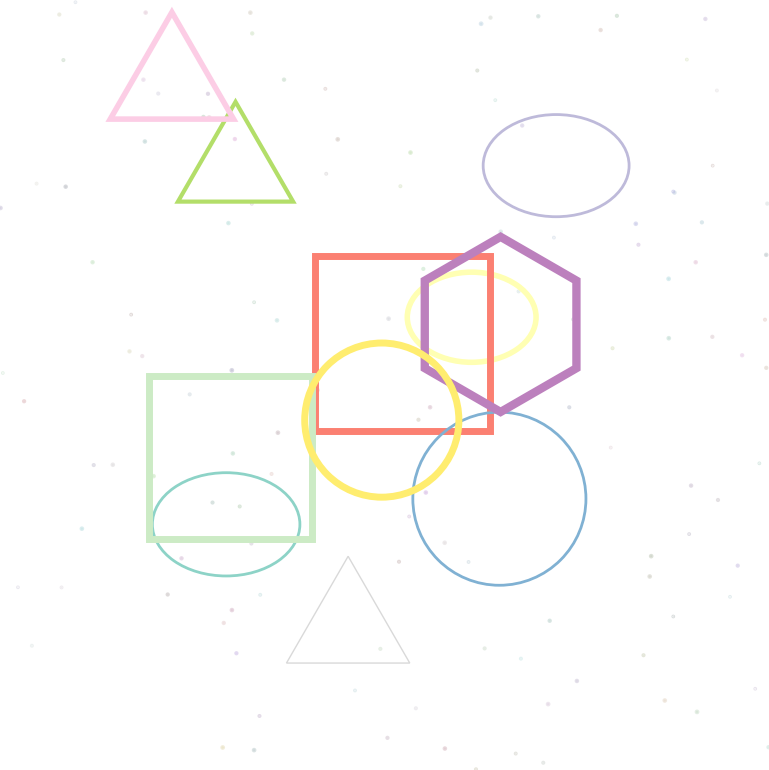[{"shape": "oval", "thickness": 1, "radius": 0.48, "center": [0.294, 0.319]}, {"shape": "oval", "thickness": 2, "radius": 0.42, "center": [0.613, 0.588]}, {"shape": "oval", "thickness": 1, "radius": 0.47, "center": [0.722, 0.785]}, {"shape": "square", "thickness": 2.5, "radius": 0.57, "center": [0.523, 0.553]}, {"shape": "circle", "thickness": 1, "radius": 0.56, "center": [0.649, 0.352]}, {"shape": "triangle", "thickness": 1.5, "radius": 0.43, "center": [0.306, 0.781]}, {"shape": "triangle", "thickness": 2, "radius": 0.46, "center": [0.223, 0.892]}, {"shape": "triangle", "thickness": 0.5, "radius": 0.46, "center": [0.452, 0.185]}, {"shape": "hexagon", "thickness": 3, "radius": 0.57, "center": [0.65, 0.579]}, {"shape": "square", "thickness": 2.5, "radius": 0.53, "center": [0.3, 0.405]}, {"shape": "circle", "thickness": 2.5, "radius": 0.5, "center": [0.496, 0.454]}]